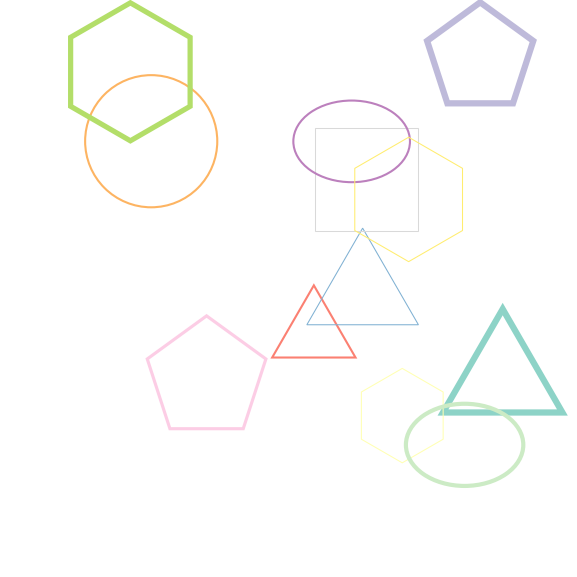[{"shape": "triangle", "thickness": 3, "radius": 0.6, "center": [0.87, 0.345]}, {"shape": "hexagon", "thickness": 0.5, "radius": 0.41, "center": [0.697, 0.279]}, {"shape": "pentagon", "thickness": 3, "radius": 0.48, "center": [0.831, 0.898]}, {"shape": "triangle", "thickness": 1, "radius": 0.42, "center": [0.543, 0.422]}, {"shape": "triangle", "thickness": 0.5, "radius": 0.56, "center": [0.628, 0.493]}, {"shape": "circle", "thickness": 1, "radius": 0.57, "center": [0.262, 0.755]}, {"shape": "hexagon", "thickness": 2.5, "radius": 0.6, "center": [0.226, 0.875]}, {"shape": "pentagon", "thickness": 1.5, "radius": 0.54, "center": [0.358, 0.344]}, {"shape": "square", "thickness": 0.5, "radius": 0.45, "center": [0.635, 0.688]}, {"shape": "oval", "thickness": 1, "radius": 0.5, "center": [0.609, 0.754]}, {"shape": "oval", "thickness": 2, "radius": 0.51, "center": [0.805, 0.229]}, {"shape": "hexagon", "thickness": 0.5, "radius": 0.54, "center": [0.708, 0.654]}]